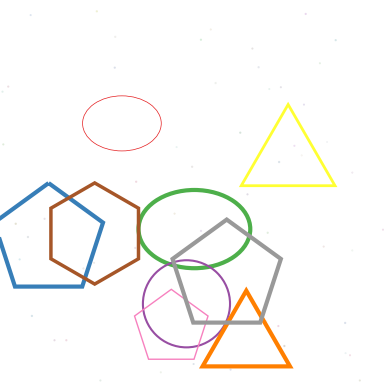[{"shape": "oval", "thickness": 0.5, "radius": 0.51, "center": [0.317, 0.68]}, {"shape": "pentagon", "thickness": 3, "radius": 0.74, "center": [0.126, 0.376]}, {"shape": "oval", "thickness": 3, "radius": 0.73, "center": [0.505, 0.405]}, {"shape": "circle", "thickness": 1.5, "radius": 0.57, "center": [0.484, 0.211]}, {"shape": "triangle", "thickness": 3, "radius": 0.66, "center": [0.64, 0.114]}, {"shape": "triangle", "thickness": 2, "radius": 0.7, "center": [0.748, 0.588]}, {"shape": "hexagon", "thickness": 2.5, "radius": 0.66, "center": [0.246, 0.393]}, {"shape": "pentagon", "thickness": 1, "radius": 0.5, "center": [0.445, 0.148]}, {"shape": "pentagon", "thickness": 3, "radius": 0.74, "center": [0.589, 0.282]}]